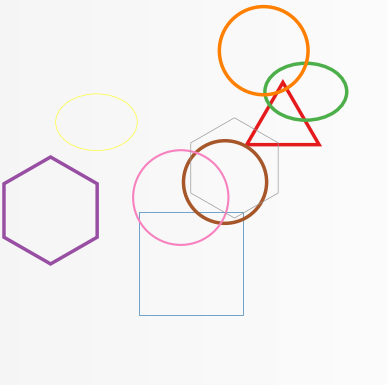[{"shape": "triangle", "thickness": 2.5, "radius": 0.54, "center": [0.73, 0.678]}, {"shape": "square", "thickness": 0.5, "radius": 0.67, "center": [0.492, 0.316]}, {"shape": "oval", "thickness": 2.5, "radius": 0.53, "center": [0.789, 0.762]}, {"shape": "hexagon", "thickness": 2.5, "radius": 0.69, "center": [0.131, 0.453]}, {"shape": "circle", "thickness": 2.5, "radius": 0.57, "center": [0.68, 0.868]}, {"shape": "oval", "thickness": 0.5, "radius": 0.53, "center": [0.249, 0.682]}, {"shape": "circle", "thickness": 2.5, "radius": 0.54, "center": [0.581, 0.527]}, {"shape": "circle", "thickness": 1.5, "radius": 0.61, "center": [0.467, 0.487]}, {"shape": "hexagon", "thickness": 0.5, "radius": 0.65, "center": [0.605, 0.564]}]